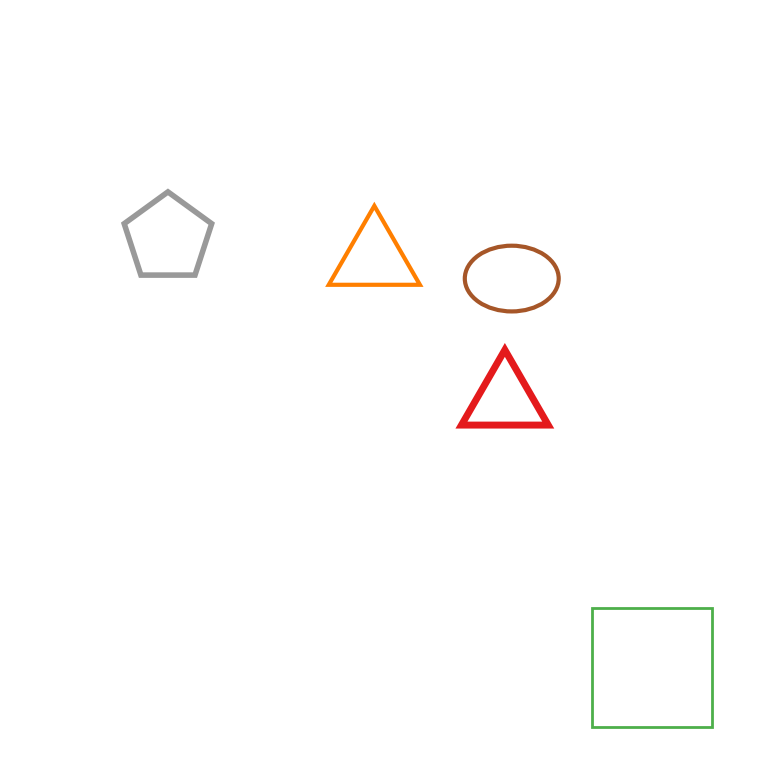[{"shape": "triangle", "thickness": 2.5, "radius": 0.33, "center": [0.656, 0.48]}, {"shape": "square", "thickness": 1, "radius": 0.39, "center": [0.847, 0.133]}, {"shape": "triangle", "thickness": 1.5, "radius": 0.34, "center": [0.486, 0.664]}, {"shape": "oval", "thickness": 1.5, "radius": 0.3, "center": [0.665, 0.638]}, {"shape": "pentagon", "thickness": 2, "radius": 0.3, "center": [0.218, 0.691]}]